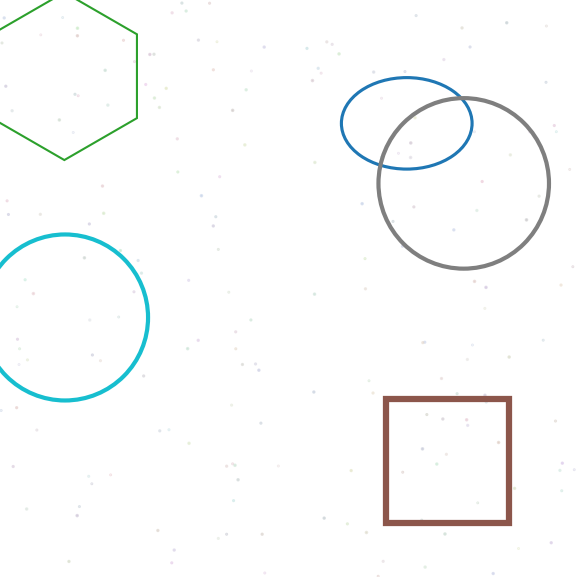[{"shape": "oval", "thickness": 1.5, "radius": 0.57, "center": [0.704, 0.786]}, {"shape": "hexagon", "thickness": 1, "radius": 0.73, "center": [0.111, 0.867]}, {"shape": "square", "thickness": 3, "radius": 0.54, "center": [0.775, 0.201]}, {"shape": "circle", "thickness": 2, "radius": 0.74, "center": [0.803, 0.682]}, {"shape": "circle", "thickness": 2, "radius": 0.72, "center": [0.113, 0.449]}]